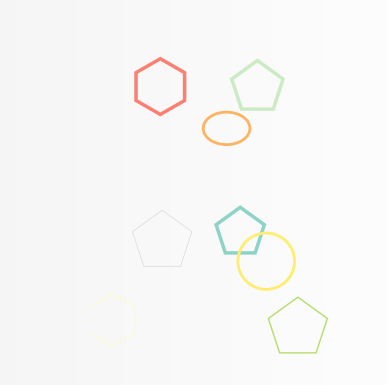[{"shape": "pentagon", "thickness": 2.5, "radius": 0.33, "center": [0.62, 0.396]}, {"shape": "hexagon", "thickness": 0.5, "radius": 0.34, "center": [0.29, 0.169]}, {"shape": "hexagon", "thickness": 2.5, "radius": 0.36, "center": [0.414, 0.775]}, {"shape": "oval", "thickness": 2, "radius": 0.3, "center": [0.585, 0.667]}, {"shape": "pentagon", "thickness": 1, "radius": 0.4, "center": [0.769, 0.148]}, {"shape": "pentagon", "thickness": 0.5, "radius": 0.4, "center": [0.419, 0.373]}, {"shape": "pentagon", "thickness": 2.5, "radius": 0.35, "center": [0.664, 0.773]}, {"shape": "circle", "thickness": 2, "radius": 0.37, "center": [0.687, 0.321]}]